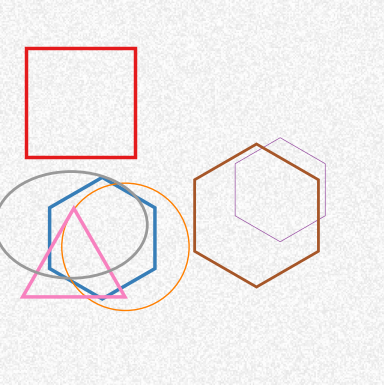[{"shape": "square", "thickness": 2.5, "radius": 0.71, "center": [0.208, 0.734]}, {"shape": "hexagon", "thickness": 2.5, "radius": 0.79, "center": [0.266, 0.381]}, {"shape": "hexagon", "thickness": 0.5, "radius": 0.68, "center": [0.728, 0.507]}, {"shape": "circle", "thickness": 1, "radius": 0.83, "center": [0.326, 0.359]}, {"shape": "hexagon", "thickness": 2, "radius": 0.93, "center": [0.666, 0.44]}, {"shape": "triangle", "thickness": 2.5, "radius": 0.77, "center": [0.192, 0.306]}, {"shape": "oval", "thickness": 2, "radius": 0.99, "center": [0.185, 0.416]}]